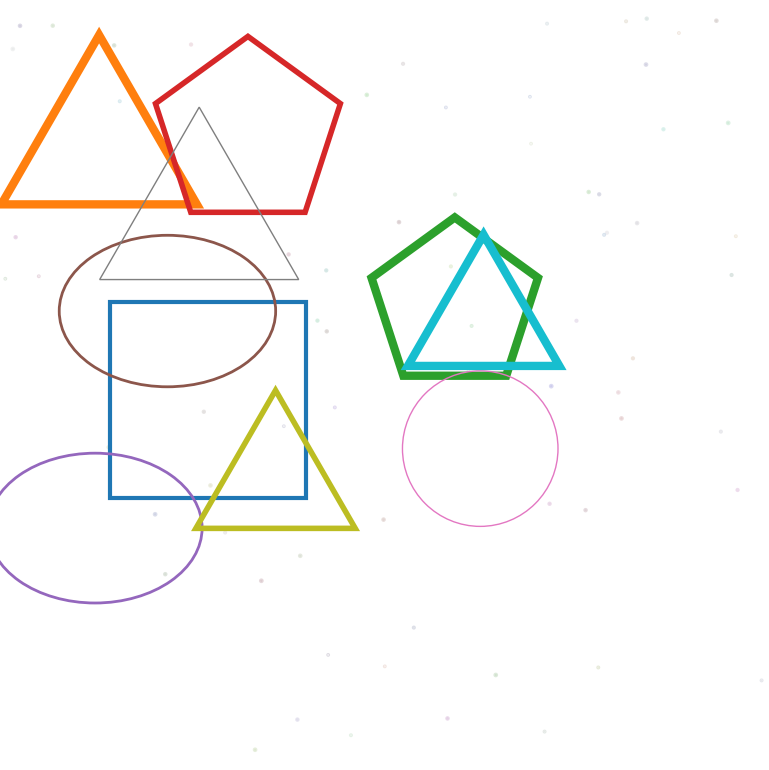[{"shape": "square", "thickness": 1.5, "radius": 0.64, "center": [0.27, 0.48]}, {"shape": "triangle", "thickness": 3, "radius": 0.73, "center": [0.129, 0.808]}, {"shape": "pentagon", "thickness": 3, "radius": 0.57, "center": [0.591, 0.604]}, {"shape": "pentagon", "thickness": 2, "radius": 0.63, "center": [0.322, 0.826]}, {"shape": "oval", "thickness": 1, "radius": 0.69, "center": [0.124, 0.314]}, {"shape": "oval", "thickness": 1, "radius": 0.7, "center": [0.217, 0.596]}, {"shape": "circle", "thickness": 0.5, "radius": 0.51, "center": [0.624, 0.417]}, {"shape": "triangle", "thickness": 0.5, "radius": 0.75, "center": [0.259, 0.712]}, {"shape": "triangle", "thickness": 2, "radius": 0.6, "center": [0.358, 0.374]}, {"shape": "triangle", "thickness": 3, "radius": 0.57, "center": [0.628, 0.582]}]